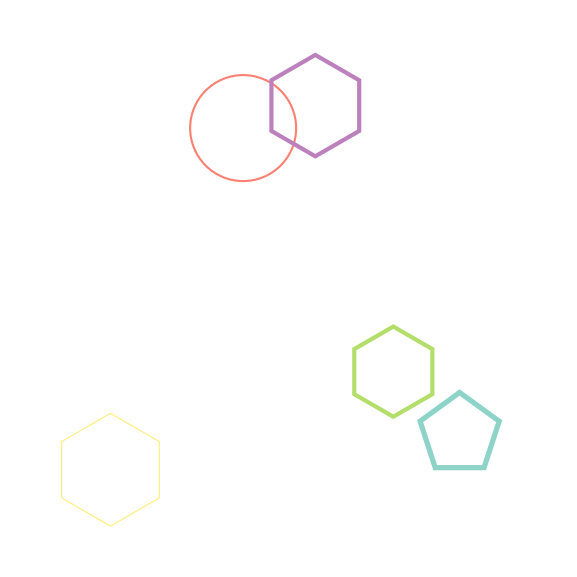[{"shape": "pentagon", "thickness": 2.5, "radius": 0.36, "center": [0.796, 0.248]}, {"shape": "circle", "thickness": 1, "radius": 0.46, "center": [0.421, 0.777]}, {"shape": "hexagon", "thickness": 2, "radius": 0.39, "center": [0.681, 0.356]}, {"shape": "hexagon", "thickness": 2, "radius": 0.44, "center": [0.546, 0.816]}, {"shape": "hexagon", "thickness": 0.5, "radius": 0.49, "center": [0.191, 0.186]}]